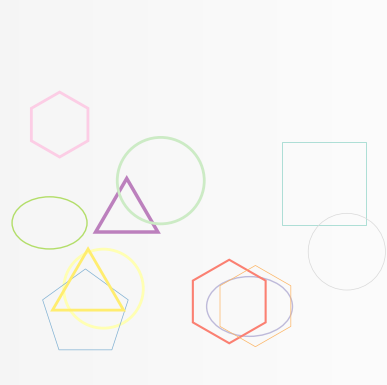[{"shape": "square", "thickness": 0.5, "radius": 0.54, "center": [0.836, 0.524]}, {"shape": "circle", "thickness": 2, "radius": 0.51, "center": [0.267, 0.25]}, {"shape": "oval", "thickness": 1, "radius": 0.55, "center": [0.644, 0.204]}, {"shape": "hexagon", "thickness": 1.5, "radius": 0.54, "center": [0.592, 0.217]}, {"shape": "pentagon", "thickness": 0.5, "radius": 0.58, "center": [0.22, 0.185]}, {"shape": "hexagon", "thickness": 0.5, "radius": 0.53, "center": [0.659, 0.205]}, {"shape": "oval", "thickness": 1, "radius": 0.48, "center": [0.128, 0.421]}, {"shape": "hexagon", "thickness": 2, "radius": 0.42, "center": [0.154, 0.676]}, {"shape": "circle", "thickness": 0.5, "radius": 0.5, "center": [0.895, 0.346]}, {"shape": "triangle", "thickness": 2.5, "radius": 0.46, "center": [0.327, 0.444]}, {"shape": "circle", "thickness": 2, "radius": 0.56, "center": [0.415, 0.531]}, {"shape": "triangle", "thickness": 2, "radius": 0.53, "center": [0.227, 0.247]}]